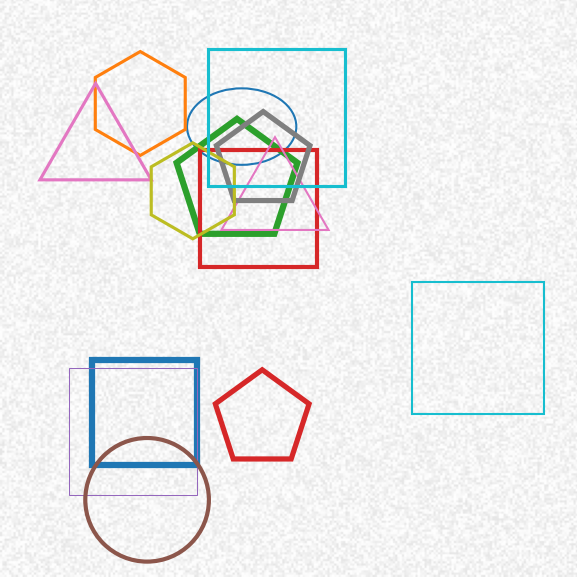[{"shape": "square", "thickness": 3, "radius": 0.45, "center": [0.25, 0.284]}, {"shape": "oval", "thickness": 1, "radius": 0.47, "center": [0.418, 0.78]}, {"shape": "hexagon", "thickness": 1.5, "radius": 0.45, "center": [0.243, 0.82]}, {"shape": "pentagon", "thickness": 3, "radius": 0.55, "center": [0.41, 0.683]}, {"shape": "square", "thickness": 2, "radius": 0.51, "center": [0.448, 0.638]}, {"shape": "pentagon", "thickness": 2.5, "radius": 0.43, "center": [0.454, 0.273]}, {"shape": "square", "thickness": 0.5, "radius": 0.55, "center": [0.23, 0.252]}, {"shape": "circle", "thickness": 2, "radius": 0.54, "center": [0.255, 0.134]}, {"shape": "triangle", "thickness": 1, "radius": 0.54, "center": [0.476, 0.655]}, {"shape": "triangle", "thickness": 1.5, "radius": 0.56, "center": [0.166, 0.743]}, {"shape": "pentagon", "thickness": 2.5, "radius": 0.43, "center": [0.456, 0.721]}, {"shape": "hexagon", "thickness": 1.5, "radius": 0.42, "center": [0.334, 0.669]}, {"shape": "square", "thickness": 1, "radius": 0.57, "center": [0.828, 0.396]}, {"shape": "square", "thickness": 1.5, "radius": 0.59, "center": [0.478, 0.795]}]